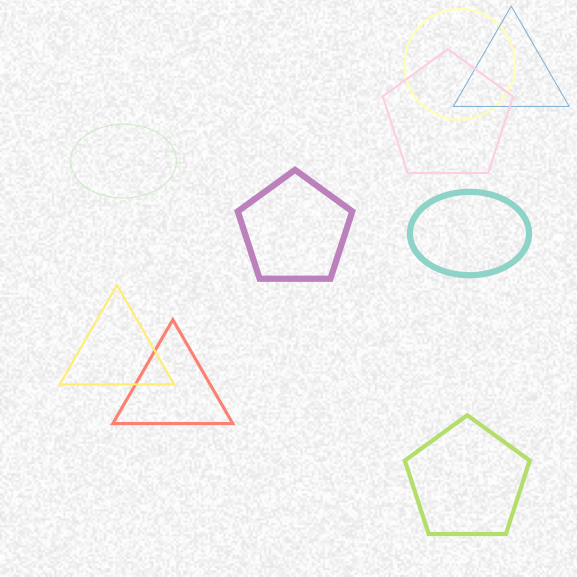[{"shape": "oval", "thickness": 3, "radius": 0.52, "center": [0.813, 0.595]}, {"shape": "circle", "thickness": 1, "radius": 0.48, "center": [0.796, 0.888]}, {"shape": "triangle", "thickness": 1.5, "radius": 0.6, "center": [0.299, 0.326]}, {"shape": "triangle", "thickness": 0.5, "radius": 0.58, "center": [0.885, 0.873]}, {"shape": "pentagon", "thickness": 2, "radius": 0.57, "center": [0.809, 0.166]}, {"shape": "pentagon", "thickness": 1, "radius": 0.59, "center": [0.776, 0.796]}, {"shape": "pentagon", "thickness": 3, "radius": 0.52, "center": [0.511, 0.601]}, {"shape": "oval", "thickness": 0.5, "radius": 0.46, "center": [0.214, 0.72]}, {"shape": "triangle", "thickness": 1, "radius": 0.57, "center": [0.202, 0.391]}]